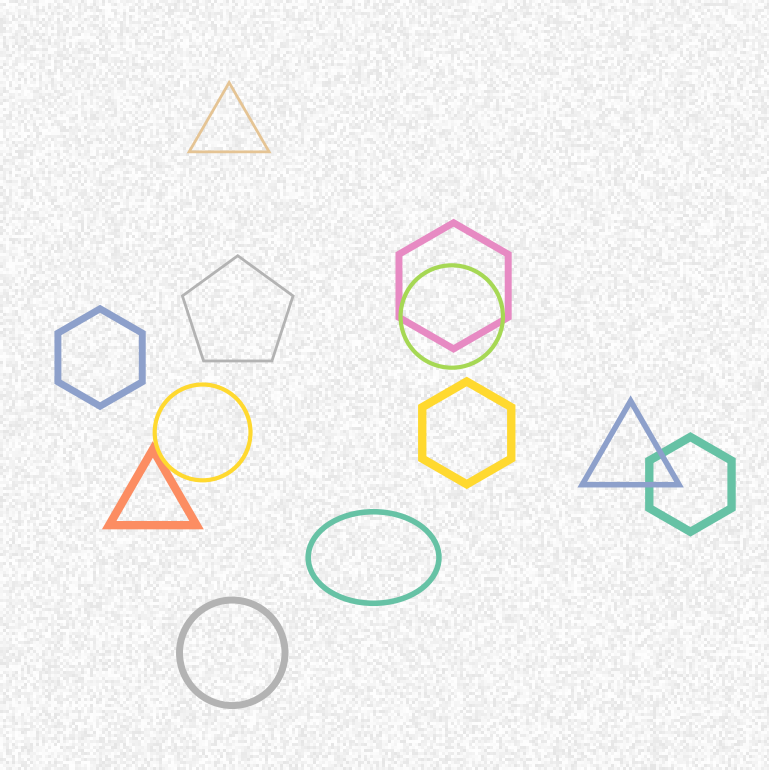[{"shape": "hexagon", "thickness": 3, "radius": 0.31, "center": [0.897, 0.371]}, {"shape": "oval", "thickness": 2, "radius": 0.42, "center": [0.485, 0.276]}, {"shape": "triangle", "thickness": 3, "radius": 0.33, "center": [0.199, 0.351]}, {"shape": "hexagon", "thickness": 2.5, "radius": 0.32, "center": [0.13, 0.536]}, {"shape": "triangle", "thickness": 2, "radius": 0.36, "center": [0.819, 0.407]}, {"shape": "hexagon", "thickness": 2.5, "radius": 0.41, "center": [0.589, 0.629]}, {"shape": "circle", "thickness": 1.5, "radius": 0.33, "center": [0.587, 0.589]}, {"shape": "hexagon", "thickness": 3, "radius": 0.33, "center": [0.606, 0.438]}, {"shape": "circle", "thickness": 1.5, "radius": 0.31, "center": [0.263, 0.438]}, {"shape": "triangle", "thickness": 1, "radius": 0.3, "center": [0.298, 0.833]}, {"shape": "pentagon", "thickness": 1, "radius": 0.38, "center": [0.309, 0.592]}, {"shape": "circle", "thickness": 2.5, "radius": 0.34, "center": [0.302, 0.152]}]